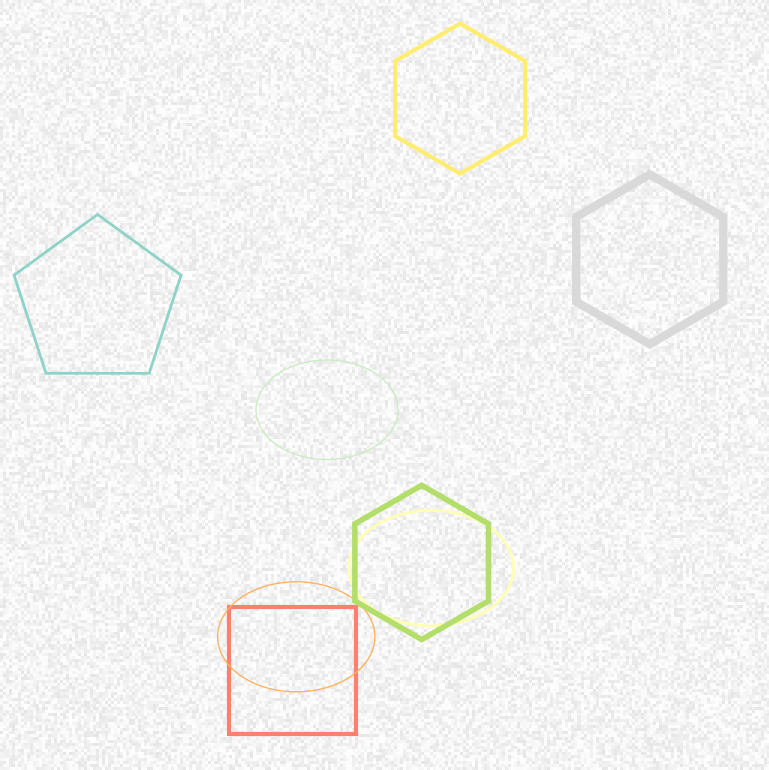[{"shape": "pentagon", "thickness": 1, "radius": 0.57, "center": [0.127, 0.607]}, {"shape": "oval", "thickness": 1, "radius": 0.54, "center": [0.56, 0.262]}, {"shape": "square", "thickness": 1.5, "radius": 0.41, "center": [0.38, 0.13]}, {"shape": "oval", "thickness": 0.5, "radius": 0.51, "center": [0.385, 0.173]}, {"shape": "hexagon", "thickness": 2, "radius": 0.5, "center": [0.548, 0.27]}, {"shape": "hexagon", "thickness": 3, "radius": 0.55, "center": [0.844, 0.663]}, {"shape": "oval", "thickness": 0.5, "radius": 0.46, "center": [0.425, 0.468]}, {"shape": "hexagon", "thickness": 1.5, "radius": 0.49, "center": [0.598, 0.872]}]